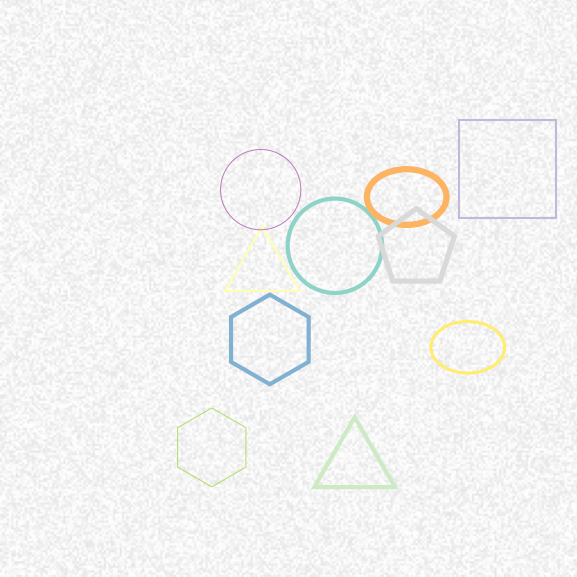[{"shape": "circle", "thickness": 2, "radius": 0.41, "center": [0.58, 0.574]}, {"shape": "triangle", "thickness": 1, "radius": 0.37, "center": [0.454, 0.533]}, {"shape": "square", "thickness": 1, "radius": 0.42, "center": [0.879, 0.706]}, {"shape": "hexagon", "thickness": 2, "radius": 0.39, "center": [0.467, 0.411]}, {"shape": "oval", "thickness": 3, "radius": 0.34, "center": [0.704, 0.658]}, {"shape": "hexagon", "thickness": 0.5, "radius": 0.34, "center": [0.367, 0.224]}, {"shape": "pentagon", "thickness": 2.5, "radius": 0.35, "center": [0.721, 0.569]}, {"shape": "circle", "thickness": 0.5, "radius": 0.35, "center": [0.451, 0.671]}, {"shape": "triangle", "thickness": 2, "radius": 0.4, "center": [0.614, 0.196]}, {"shape": "oval", "thickness": 1.5, "radius": 0.32, "center": [0.81, 0.398]}]